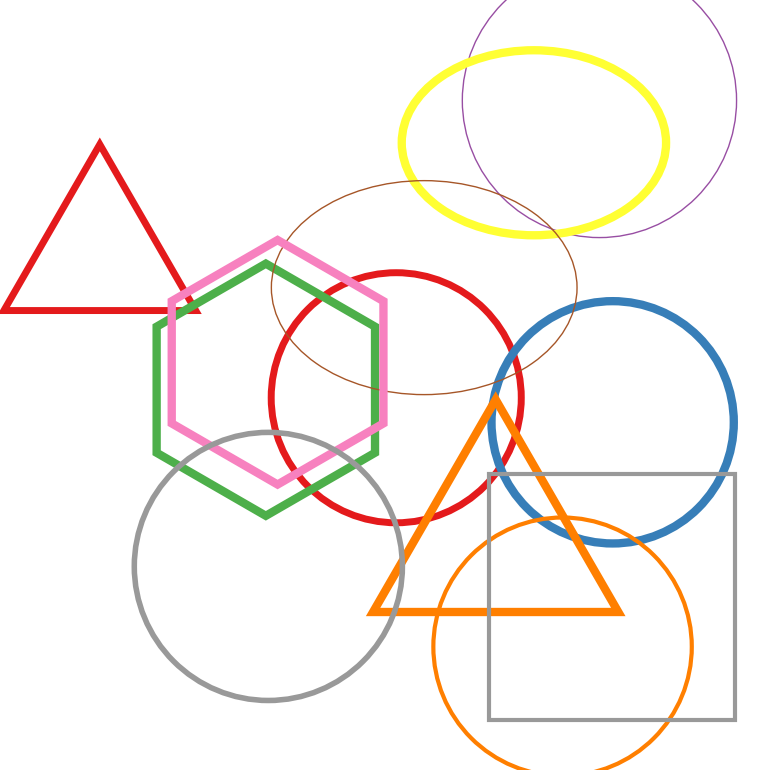[{"shape": "circle", "thickness": 2.5, "radius": 0.81, "center": [0.515, 0.483]}, {"shape": "triangle", "thickness": 2.5, "radius": 0.72, "center": [0.13, 0.669]}, {"shape": "circle", "thickness": 3, "radius": 0.79, "center": [0.796, 0.452]}, {"shape": "hexagon", "thickness": 3, "radius": 0.82, "center": [0.345, 0.494]}, {"shape": "circle", "thickness": 0.5, "radius": 0.89, "center": [0.778, 0.87]}, {"shape": "circle", "thickness": 1.5, "radius": 0.84, "center": [0.731, 0.16]}, {"shape": "triangle", "thickness": 3, "radius": 0.92, "center": [0.644, 0.297]}, {"shape": "oval", "thickness": 3, "radius": 0.86, "center": [0.693, 0.815]}, {"shape": "oval", "thickness": 0.5, "radius": 0.99, "center": [0.551, 0.626]}, {"shape": "hexagon", "thickness": 3, "radius": 0.79, "center": [0.361, 0.53]}, {"shape": "square", "thickness": 1.5, "radius": 0.8, "center": [0.794, 0.225]}, {"shape": "circle", "thickness": 2, "radius": 0.87, "center": [0.348, 0.264]}]